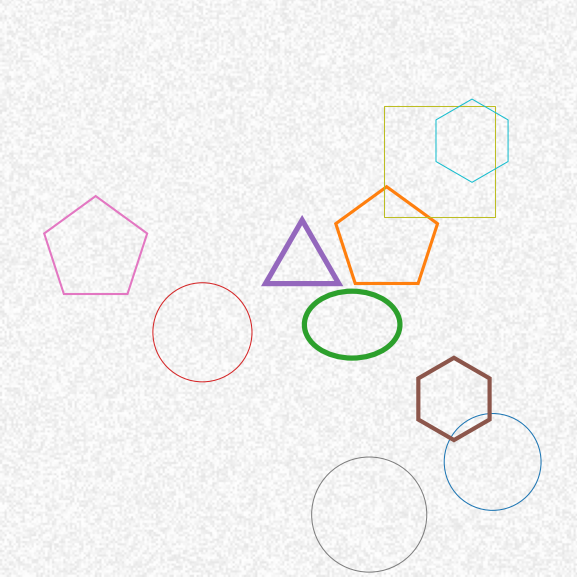[{"shape": "circle", "thickness": 0.5, "radius": 0.42, "center": [0.853, 0.199]}, {"shape": "pentagon", "thickness": 1.5, "radius": 0.46, "center": [0.67, 0.583]}, {"shape": "oval", "thickness": 2.5, "radius": 0.41, "center": [0.61, 0.437]}, {"shape": "circle", "thickness": 0.5, "radius": 0.43, "center": [0.351, 0.424]}, {"shape": "triangle", "thickness": 2.5, "radius": 0.37, "center": [0.523, 0.545]}, {"shape": "hexagon", "thickness": 2, "radius": 0.36, "center": [0.786, 0.308]}, {"shape": "pentagon", "thickness": 1, "radius": 0.47, "center": [0.166, 0.566]}, {"shape": "circle", "thickness": 0.5, "radius": 0.5, "center": [0.639, 0.108]}, {"shape": "square", "thickness": 0.5, "radius": 0.48, "center": [0.761, 0.719]}, {"shape": "hexagon", "thickness": 0.5, "radius": 0.36, "center": [0.817, 0.755]}]